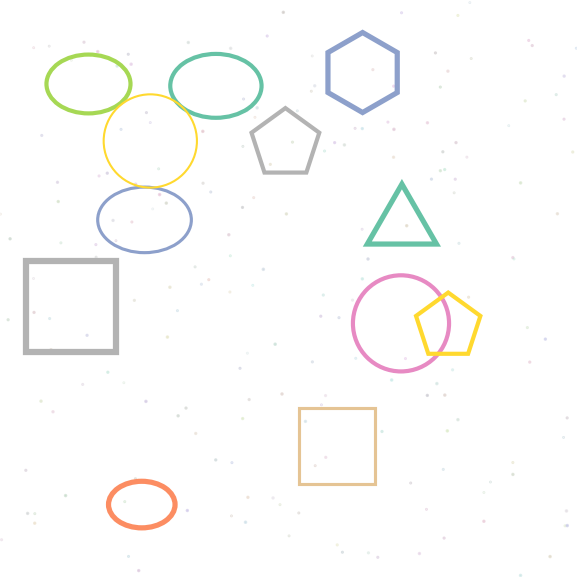[{"shape": "oval", "thickness": 2, "radius": 0.4, "center": [0.374, 0.85]}, {"shape": "triangle", "thickness": 2.5, "radius": 0.35, "center": [0.696, 0.611]}, {"shape": "oval", "thickness": 2.5, "radius": 0.29, "center": [0.246, 0.125]}, {"shape": "hexagon", "thickness": 2.5, "radius": 0.35, "center": [0.628, 0.874]}, {"shape": "oval", "thickness": 1.5, "radius": 0.41, "center": [0.25, 0.618]}, {"shape": "circle", "thickness": 2, "radius": 0.42, "center": [0.694, 0.439]}, {"shape": "oval", "thickness": 2, "radius": 0.36, "center": [0.153, 0.854]}, {"shape": "circle", "thickness": 1, "radius": 0.4, "center": [0.26, 0.755]}, {"shape": "pentagon", "thickness": 2, "radius": 0.29, "center": [0.776, 0.434]}, {"shape": "square", "thickness": 1.5, "radius": 0.33, "center": [0.584, 0.227]}, {"shape": "square", "thickness": 3, "radius": 0.39, "center": [0.123, 0.469]}, {"shape": "pentagon", "thickness": 2, "radius": 0.31, "center": [0.494, 0.75]}]